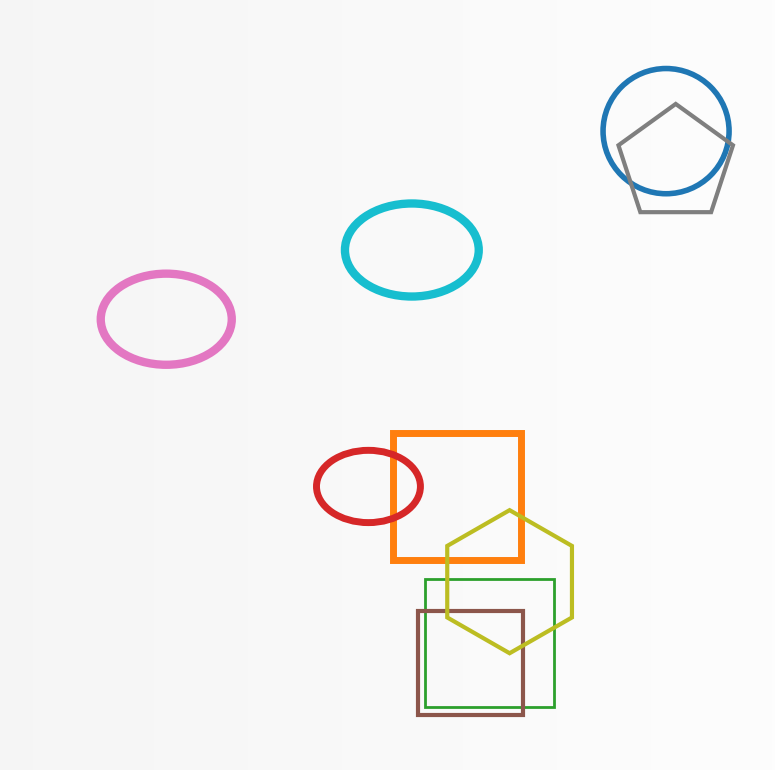[{"shape": "circle", "thickness": 2, "radius": 0.41, "center": [0.859, 0.83]}, {"shape": "square", "thickness": 2.5, "radius": 0.41, "center": [0.59, 0.355]}, {"shape": "square", "thickness": 1, "radius": 0.42, "center": [0.631, 0.165]}, {"shape": "oval", "thickness": 2.5, "radius": 0.34, "center": [0.475, 0.368]}, {"shape": "square", "thickness": 1.5, "radius": 0.34, "center": [0.607, 0.139]}, {"shape": "oval", "thickness": 3, "radius": 0.42, "center": [0.215, 0.585]}, {"shape": "pentagon", "thickness": 1.5, "radius": 0.39, "center": [0.872, 0.787]}, {"shape": "hexagon", "thickness": 1.5, "radius": 0.46, "center": [0.658, 0.245]}, {"shape": "oval", "thickness": 3, "radius": 0.43, "center": [0.531, 0.675]}]